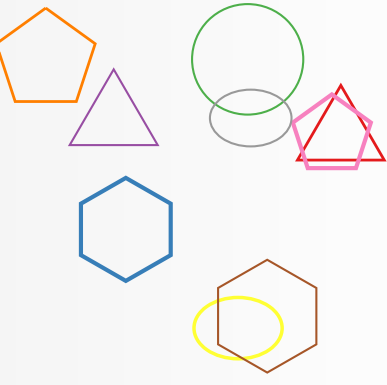[{"shape": "triangle", "thickness": 2, "radius": 0.65, "center": [0.88, 0.649]}, {"shape": "hexagon", "thickness": 3, "radius": 0.67, "center": [0.325, 0.404]}, {"shape": "circle", "thickness": 1.5, "radius": 0.72, "center": [0.639, 0.846]}, {"shape": "triangle", "thickness": 1.5, "radius": 0.66, "center": [0.293, 0.689]}, {"shape": "pentagon", "thickness": 2, "radius": 0.67, "center": [0.118, 0.845]}, {"shape": "oval", "thickness": 2.5, "radius": 0.57, "center": [0.614, 0.148]}, {"shape": "hexagon", "thickness": 1.5, "radius": 0.73, "center": [0.69, 0.179]}, {"shape": "pentagon", "thickness": 3, "radius": 0.53, "center": [0.856, 0.649]}, {"shape": "oval", "thickness": 1.5, "radius": 0.53, "center": [0.647, 0.693]}]